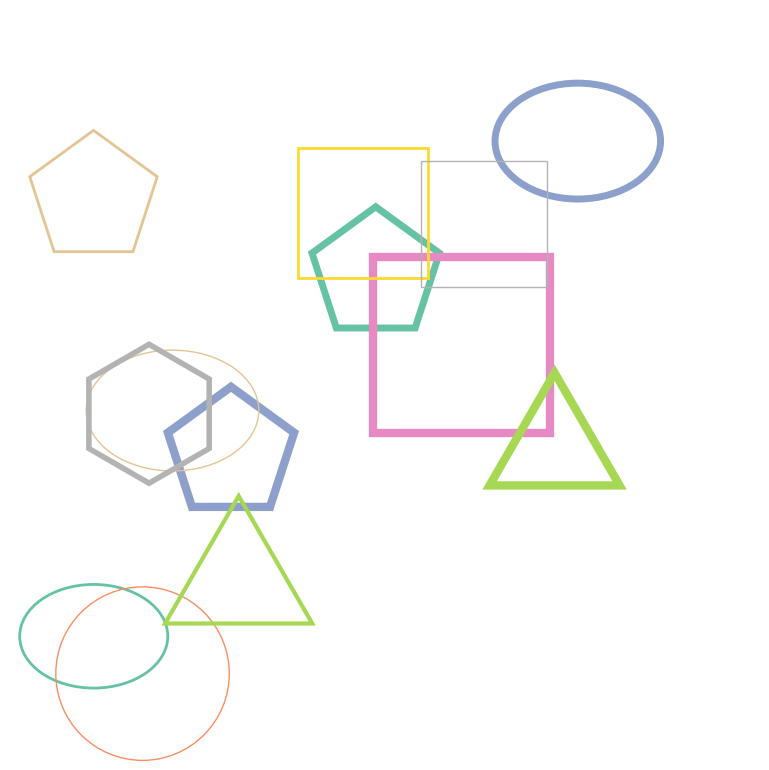[{"shape": "oval", "thickness": 1, "radius": 0.48, "center": [0.122, 0.174]}, {"shape": "pentagon", "thickness": 2.5, "radius": 0.44, "center": [0.488, 0.644]}, {"shape": "circle", "thickness": 0.5, "radius": 0.56, "center": [0.185, 0.125]}, {"shape": "oval", "thickness": 2.5, "radius": 0.54, "center": [0.75, 0.817]}, {"shape": "pentagon", "thickness": 3, "radius": 0.43, "center": [0.3, 0.411]}, {"shape": "square", "thickness": 3, "radius": 0.57, "center": [0.6, 0.552]}, {"shape": "triangle", "thickness": 1.5, "radius": 0.55, "center": [0.31, 0.245]}, {"shape": "triangle", "thickness": 3, "radius": 0.49, "center": [0.72, 0.418]}, {"shape": "square", "thickness": 1, "radius": 0.42, "center": [0.472, 0.723]}, {"shape": "pentagon", "thickness": 1, "radius": 0.44, "center": [0.121, 0.744]}, {"shape": "oval", "thickness": 0.5, "radius": 0.56, "center": [0.224, 0.467]}, {"shape": "hexagon", "thickness": 2, "radius": 0.45, "center": [0.194, 0.463]}, {"shape": "square", "thickness": 0.5, "radius": 0.41, "center": [0.629, 0.709]}]